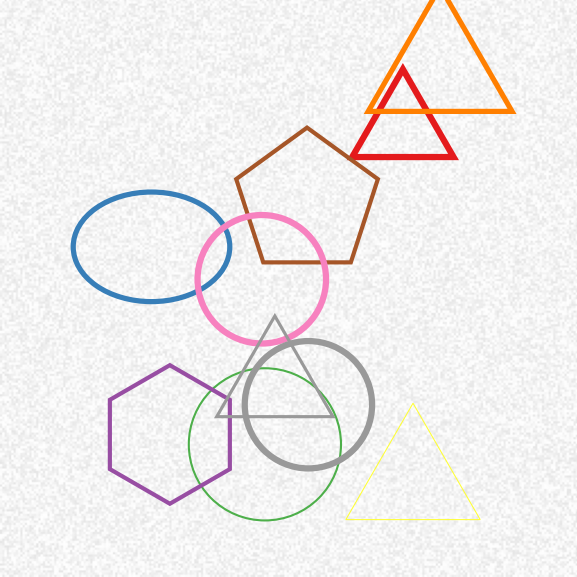[{"shape": "triangle", "thickness": 3, "radius": 0.51, "center": [0.698, 0.778]}, {"shape": "oval", "thickness": 2.5, "radius": 0.68, "center": [0.262, 0.572]}, {"shape": "circle", "thickness": 1, "radius": 0.66, "center": [0.459, 0.23]}, {"shape": "hexagon", "thickness": 2, "radius": 0.6, "center": [0.294, 0.247]}, {"shape": "triangle", "thickness": 2.5, "radius": 0.72, "center": [0.762, 0.878]}, {"shape": "triangle", "thickness": 0.5, "radius": 0.67, "center": [0.715, 0.167]}, {"shape": "pentagon", "thickness": 2, "radius": 0.64, "center": [0.532, 0.649]}, {"shape": "circle", "thickness": 3, "radius": 0.56, "center": [0.453, 0.516]}, {"shape": "circle", "thickness": 3, "radius": 0.55, "center": [0.534, 0.298]}, {"shape": "triangle", "thickness": 1.5, "radius": 0.58, "center": [0.476, 0.336]}]